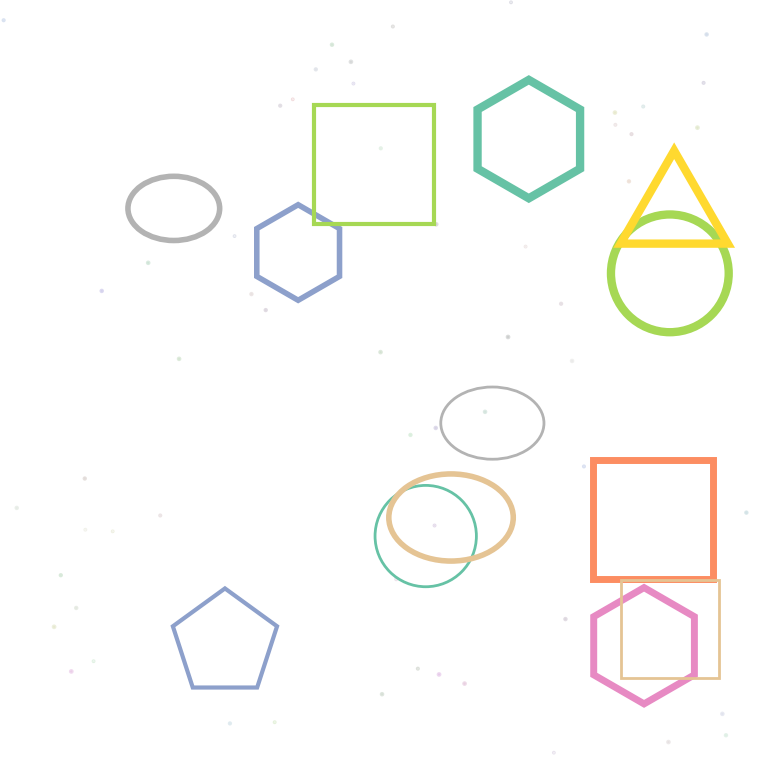[{"shape": "hexagon", "thickness": 3, "radius": 0.38, "center": [0.687, 0.819]}, {"shape": "circle", "thickness": 1, "radius": 0.33, "center": [0.553, 0.304]}, {"shape": "square", "thickness": 2.5, "radius": 0.39, "center": [0.848, 0.325]}, {"shape": "hexagon", "thickness": 2, "radius": 0.31, "center": [0.387, 0.672]}, {"shape": "pentagon", "thickness": 1.5, "radius": 0.36, "center": [0.292, 0.165]}, {"shape": "hexagon", "thickness": 2.5, "radius": 0.38, "center": [0.836, 0.161]}, {"shape": "circle", "thickness": 3, "radius": 0.38, "center": [0.87, 0.645]}, {"shape": "square", "thickness": 1.5, "radius": 0.39, "center": [0.486, 0.786]}, {"shape": "triangle", "thickness": 3, "radius": 0.4, "center": [0.876, 0.724]}, {"shape": "oval", "thickness": 2, "radius": 0.4, "center": [0.586, 0.328]}, {"shape": "square", "thickness": 1, "radius": 0.32, "center": [0.87, 0.183]}, {"shape": "oval", "thickness": 1, "radius": 0.34, "center": [0.639, 0.45]}, {"shape": "oval", "thickness": 2, "radius": 0.3, "center": [0.226, 0.729]}]